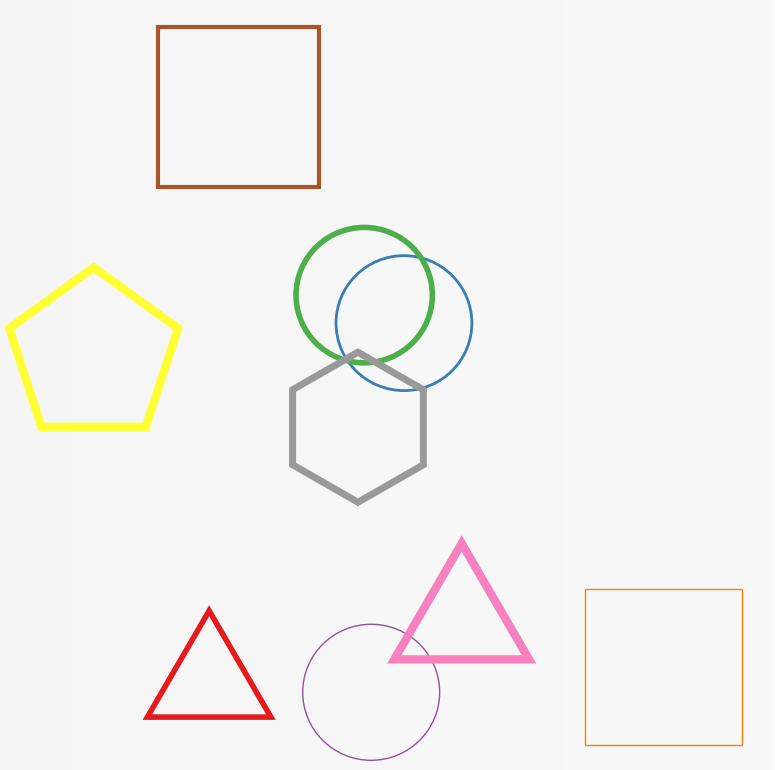[{"shape": "triangle", "thickness": 2, "radius": 0.46, "center": [0.27, 0.115]}, {"shape": "circle", "thickness": 1, "radius": 0.44, "center": [0.521, 0.58]}, {"shape": "circle", "thickness": 2, "radius": 0.44, "center": [0.47, 0.617]}, {"shape": "circle", "thickness": 0.5, "radius": 0.44, "center": [0.479, 0.101]}, {"shape": "square", "thickness": 0.5, "radius": 0.51, "center": [0.856, 0.134]}, {"shape": "pentagon", "thickness": 3, "radius": 0.57, "center": [0.121, 0.538]}, {"shape": "square", "thickness": 1.5, "radius": 0.52, "center": [0.308, 0.861]}, {"shape": "triangle", "thickness": 3, "radius": 0.5, "center": [0.596, 0.194]}, {"shape": "hexagon", "thickness": 2.5, "radius": 0.49, "center": [0.462, 0.445]}]